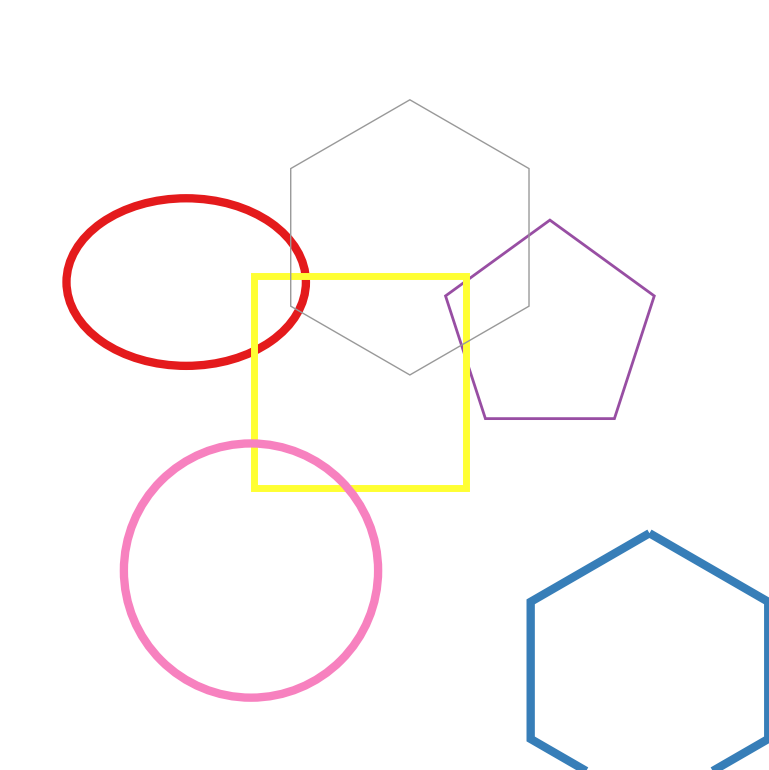[{"shape": "oval", "thickness": 3, "radius": 0.78, "center": [0.242, 0.634]}, {"shape": "hexagon", "thickness": 3, "radius": 0.89, "center": [0.843, 0.129]}, {"shape": "pentagon", "thickness": 1, "radius": 0.71, "center": [0.714, 0.572]}, {"shape": "square", "thickness": 2.5, "radius": 0.69, "center": [0.467, 0.504]}, {"shape": "circle", "thickness": 3, "radius": 0.83, "center": [0.326, 0.259]}, {"shape": "hexagon", "thickness": 0.5, "radius": 0.89, "center": [0.532, 0.692]}]